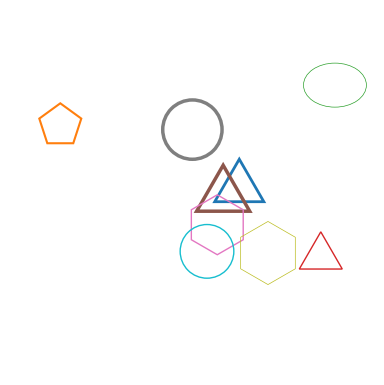[{"shape": "triangle", "thickness": 2, "radius": 0.37, "center": [0.622, 0.513]}, {"shape": "pentagon", "thickness": 1.5, "radius": 0.29, "center": [0.157, 0.674]}, {"shape": "oval", "thickness": 0.5, "radius": 0.41, "center": [0.87, 0.779]}, {"shape": "triangle", "thickness": 1, "radius": 0.32, "center": [0.833, 0.333]}, {"shape": "triangle", "thickness": 2.5, "radius": 0.4, "center": [0.58, 0.491]}, {"shape": "hexagon", "thickness": 1, "radius": 0.39, "center": [0.564, 0.416]}, {"shape": "circle", "thickness": 2.5, "radius": 0.39, "center": [0.5, 0.663]}, {"shape": "hexagon", "thickness": 0.5, "radius": 0.41, "center": [0.696, 0.343]}, {"shape": "circle", "thickness": 1, "radius": 0.35, "center": [0.538, 0.347]}]